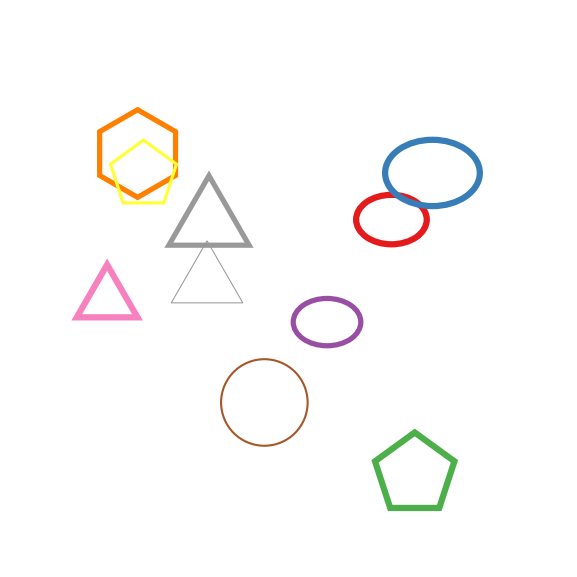[{"shape": "oval", "thickness": 3, "radius": 0.31, "center": [0.678, 0.619]}, {"shape": "oval", "thickness": 3, "radius": 0.41, "center": [0.749, 0.7]}, {"shape": "pentagon", "thickness": 3, "radius": 0.36, "center": [0.718, 0.178]}, {"shape": "oval", "thickness": 2.5, "radius": 0.29, "center": [0.566, 0.441]}, {"shape": "hexagon", "thickness": 2.5, "radius": 0.38, "center": [0.238, 0.733]}, {"shape": "pentagon", "thickness": 1.5, "radius": 0.3, "center": [0.248, 0.696]}, {"shape": "circle", "thickness": 1, "radius": 0.37, "center": [0.458, 0.302]}, {"shape": "triangle", "thickness": 3, "radius": 0.3, "center": [0.185, 0.48]}, {"shape": "triangle", "thickness": 0.5, "radius": 0.36, "center": [0.359, 0.51]}, {"shape": "triangle", "thickness": 2.5, "radius": 0.4, "center": [0.362, 0.615]}]